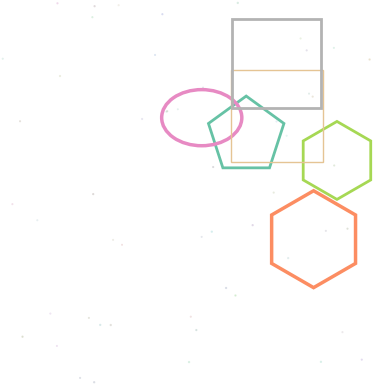[{"shape": "pentagon", "thickness": 2, "radius": 0.52, "center": [0.639, 0.647]}, {"shape": "hexagon", "thickness": 2.5, "radius": 0.63, "center": [0.815, 0.379]}, {"shape": "oval", "thickness": 2.5, "radius": 0.52, "center": [0.524, 0.694]}, {"shape": "hexagon", "thickness": 2, "radius": 0.51, "center": [0.875, 0.583]}, {"shape": "square", "thickness": 1, "radius": 0.6, "center": [0.719, 0.7]}, {"shape": "square", "thickness": 2, "radius": 0.58, "center": [0.718, 0.834]}]